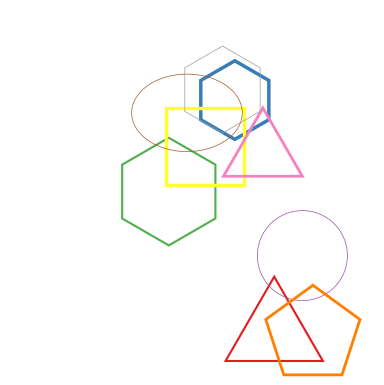[{"shape": "triangle", "thickness": 1.5, "radius": 0.73, "center": [0.712, 0.135]}, {"shape": "hexagon", "thickness": 2.5, "radius": 0.51, "center": [0.61, 0.74]}, {"shape": "hexagon", "thickness": 1.5, "radius": 0.7, "center": [0.438, 0.502]}, {"shape": "circle", "thickness": 0.5, "radius": 0.58, "center": [0.785, 0.336]}, {"shape": "pentagon", "thickness": 2, "radius": 0.64, "center": [0.813, 0.13]}, {"shape": "square", "thickness": 2.5, "radius": 0.5, "center": [0.532, 0.619]}, {"shape": "oval", "thickness": 0.5, "radius": 0.72, "center": [0.486, 0.707]}, {"shape": "triangle", "thickness": 2, "radius": 0.59, "center": [0.683, 0.601]}, {"shape": "hexagon", "thickness": 0.5, "radius": 0.56, "center": [0.578, 0.767]}]